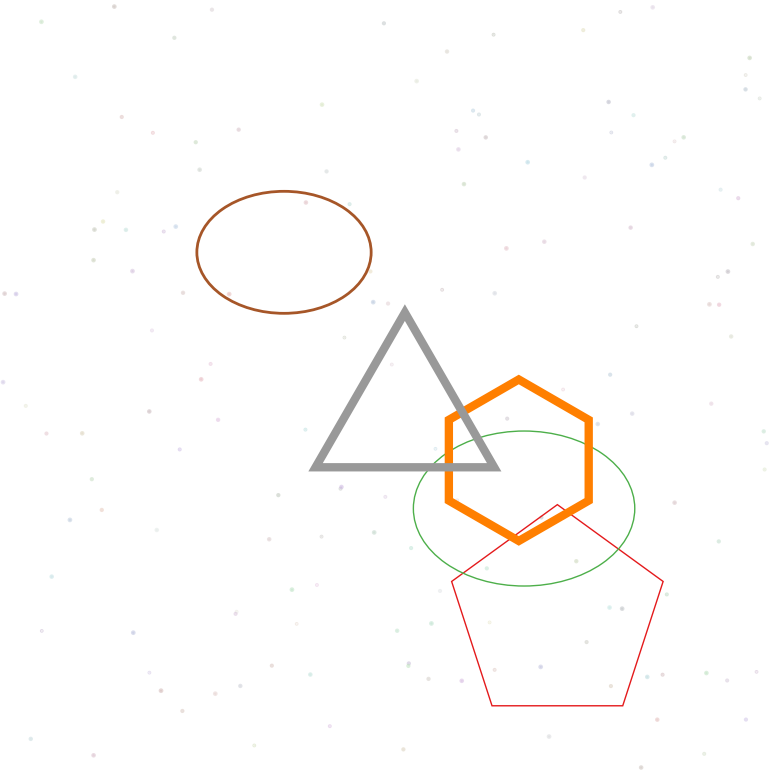[{"shape": "pentagon", "thickness": 0.5, "radius": 0.72, "center": [0.724, 0.2]}, {"shape": "oval", "thickness": 0.5, "radius": 0.72, "center": [0.681, 0.34]}, {"shape": "hexagon", "thickness": 3, "radius": 0.52, "center": [0.674, 0.402]}, {"shape": "oval", "thickness": 1, "radius": 0.57, "center": [0.369, 0.672]}, {"shape": "triangle", "thickness": 3, "radius": 0.67, "center": [0.526, 0.46]}]